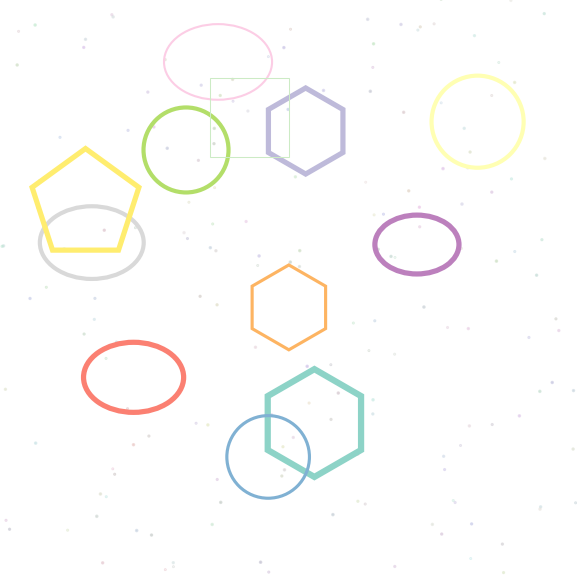[{"shape": "hexagon", "thickness": 3, "radius": 0.47, "center": [0.544, 0.267]}, {"shape": "circle", "thickness": 2, "radius": 0.4, "center": [0.827, 0.788]}, {"shape": "hexagon", "thickness": 2.5, "radius": 0.37, "center": [0.529, 0.772]}, {"shape": "oval", "thickness": 2.5, "radius": 0.43, "center": [0.231, 0.346]}, {"shape": "circle", "thickness": 1.5, "radius": 0.36, "center": [0.464, 0.208]}, {"shape": "hexagon", "thickness": 1.5, "radius": 0.37, "center": [0.5, 0.467]}, {"shape": "circle", "thickness": 2, "radius": 0.37, "center": [0.322, 0.739]}, {"shape": "oval", "thickness": 1, "radius": 0.47, "center": [0.378, 0.892]}, {"shape": "oval", "thickness": 2, "radius": 0.45, "center": [0.159, 0.579]}, {"shape": "oval", "thickness": 2.5, "radius": 0.36, "center": [0.722, 0.576]}, {"shape": "square", "thickness": 0.5, "radius": 0.34, "center": [0.432, 0.796]}, {"shape": "pentagon", "thickness": 2.5, "radius": 0.49, "center": [0.148, 0.645]}]